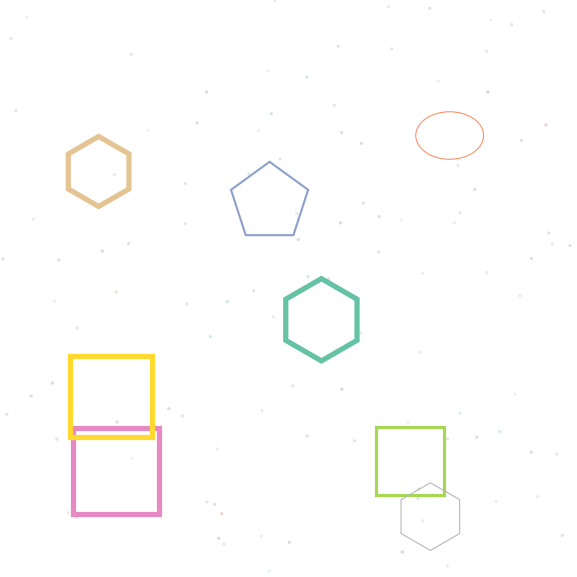[{"shape": "hexagon", "thickness": 2.5, "radius": 0.36, "center": [0.557, 0.445]}, {"shape": "oval", "thickness": 0.5, "radius": 0.29, "center": [0.779, 0.764]}, {"shape": "pentagon", "thickness": 1, "radius": 0.35, "center": [0.467, 0.649]}, {"shape": "square", "thickness": 2.5, "radius": 0.37, "center": [0.201, 0.183]}, {"shape": "square", "thickness": 1.5, "radius": 0.29, "center": [0.71, 0.2]}, {"shape": "square", "thickness": 2.5, "radius": 0.35, "center": [0.193, 0.312]}, {"shape": "hexagon", "thickness": 2.5, "radius": 0.3, "center": [0.171, 0.702]}, {"shape": "hexagon", "thickness": 0.5, "radius": 0.29, "center": [0.745, 0.105]}]